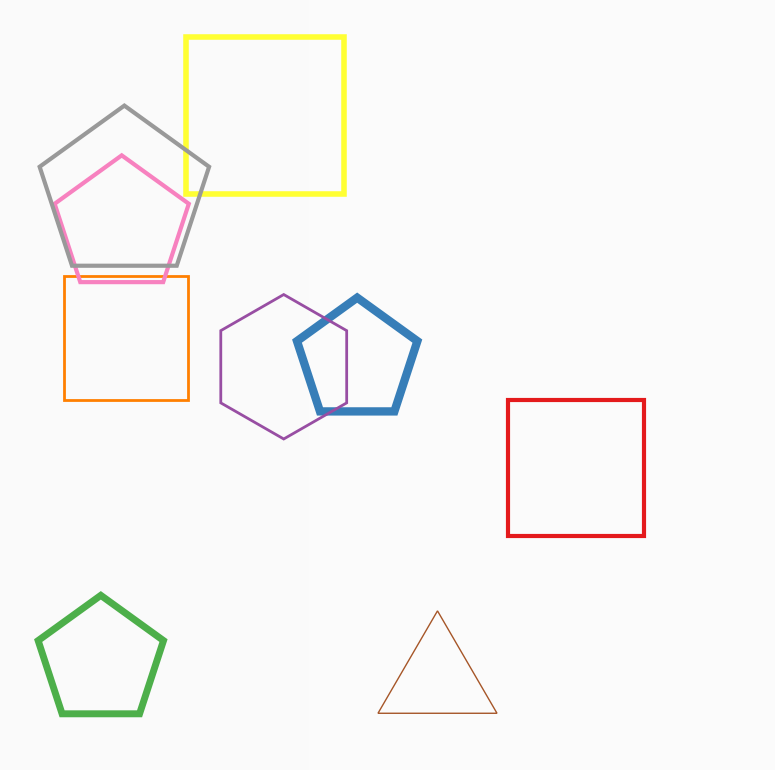[{"shape": "square", "thickness": 1.5, "radius": 0.44, "center": [0.743, 0.392]}, {"shape": "pentagon", "thickness": 3, "radius": 0.41, "center": [0.461, 0.532]}, {"shape": "pentagon", "thickness": 2.5, "radius": 0.43, "center": [0.13, 0.142]}, {"shape": "hexagon", "thickness": 1, "radius": 0.47, "center": [0.366, 0.524]}, {"shape": "square", "thickness": 1, "radius": 0.4, "center": [0.163, 0.561]}, {"shape": "square", "thickness": 2, "radius": 0.51, "center": [0.342, 0.85]}, {"shape": "triangle", "thickness": 0.5, "radius": 0.44, "center": [0.565, 0.118]}, {"shape": "pentagon", "thickness": 1.5, "radius": 0.46, "center": [0.157, 0.707]}, {"shape": "pentagon", "thickness": 1.5, "radius": 0.57, "center": [0.16, 0.748]}]